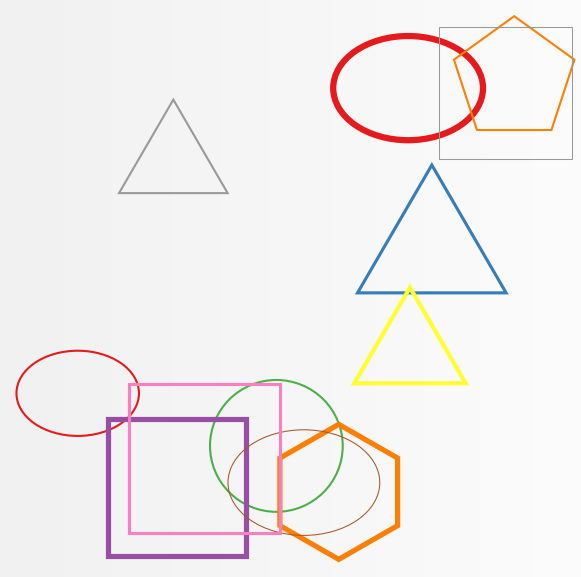[{"shape": "oval", "thickness": 1, "radius": 0.53, "center": [0.134, 0.318]}, {"shape": "oval", "thickness": 3, "radius": 0.64, "center": [0.702, 0.847]}, {"shape": "triangle", "thickness": 1.5, "radius": 0.74, "center": [0.743, 0.566]}, {"shape": "circle", "thickness": 1, "radius": 0.57, "center": [0.475, 0.227]}, {"shape": "square", "thickness": 2.5, "radius": 0.59, "center": [0.304, 0.155]}, {"shape": "hexagon", "thickness": 2.5, "radius": 0.58, "center": [0.583, 0.147]}, {"shape": "pentagon", "thickness": 1, "radius": 0.54, "center": [0.885, 0.862]}, {"shape": "triangle", "thickness": 2, "radius": 0.55, "center": [0.705, 0.391]}, {"shape": "oval", "thickness": 0.5, "radius": 0.65, "center": [0.523, 0.163]}, {"shape": "square", "thickness": 1.5, "radius": 0.65, "center": [0.352, 0.205]}, {"shape": "square", "thickness": 0.5, "radius": 0.57, "center": [0.869, 0.838]}, {"shape": "triangle", "thickness": 1, "radius": 0.54, "center": [0.298, 0.719]}]